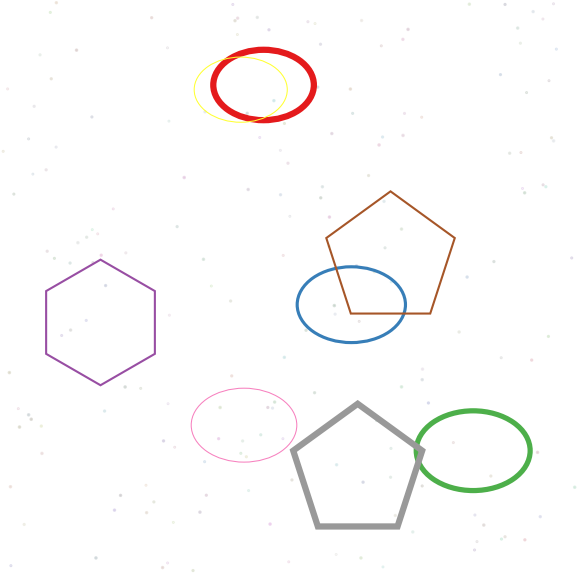[{"shape": "oval", "thickness": 3, "radius": 0.44, "center": [0.456, 0.852]}, {"shape": "oval", "thickness": 1.5, "radius": 0.47, "center": [0.608, 0.472]}, {"shape": "oval", "thickness": 2.5, "radius": 0.49, "center": [0.819, 0.219]}, {"shape": "hexagon", "thickness": 1, "radius": 0.54, "center": [0.174, 0.441]}, {"shape": "oval", "thickness": 0.5, "radius": 0.4, "center": [0.417, 0.844]}, {"shape": "pentagon", "thickness": 1, "radius": 0.58, "center": [0.676, 0.551]}, {"shape": "oval", "thickness": 0.5, "radius": 0.46, "center": [0.423, 0.263]}, {"shape": "pentagon", "thickness": 3, "radius": 0.59, "center": [0.619, 0.182]}]